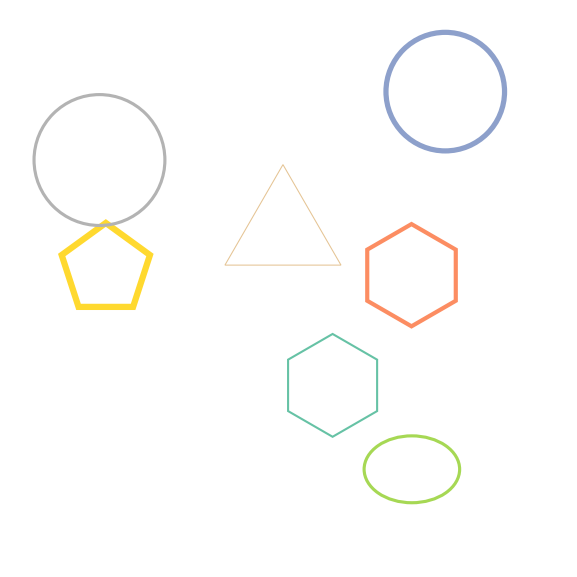[{"shape": "hexagon", "thickness": 1, "radius": 0.45, "center": [0.576, 0.332]}, {"shape": "hexagon", "thickness": 2, "radius": 0.44, "center": [0.713, 0.523]}, {"shape": "circle", "thickness": 2.5, "radius": 0.51, "center": [0.771, 0.84]}, {"shape": "oval", "thickness": 1.5, "radius": 0.41, "center": [0.713, 0.186]}, {"shape": "pentagon", "thickness": 3, "radius": 0.4, "center": [0.183, 0.533]}, {"shape": "triangle", "thickness": 0.5, "radius": 0.58, "center": [0.49, 0.598]}, {"shape": "circle", "thickness": 1.5, "radius": 0.57, "center": [0.172, 0.722]}]